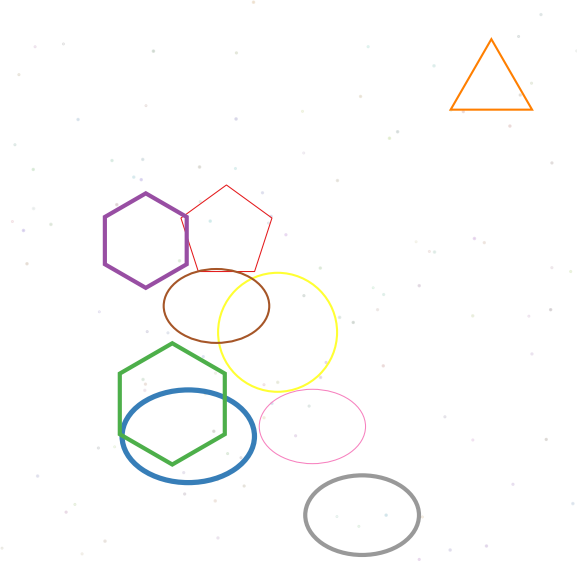[{"shape": "pentagon", "thickness": 0.5, "radius": 0.41, "center": [0.392, 0.596]}, {"shape": "oval", "thickness": 2.5, "radius": 0.57, "center": [0.326, 0.244]}, {"shape": "hexagon", "thickness": 2, "radius": 0.52, "center": [0.298, 0.3]}, {"shape": "hexagon", "thickness": 2, "radius": 0.41, "center": [0.252, 0.583]}, {"shape": "triangle", "thickness": 1, "radius": 0.41, "center": [0.851, 0.85]}, {"shape": "circle", "thickness": 1, "radius": 0.52, "center": [0.481, 0.424]}, {"shape": "oval", "thickness": 1, "radius": 0.46, "center": [0.375, 0.469]}, {"shape": "oval", "thickness": 0.5, "radius": 0.46, "center": [0.541, 0.261]}, {"shape": "oval", "thickness": 2, "radius": 0.49, "center": [0.627, 0.107]}]